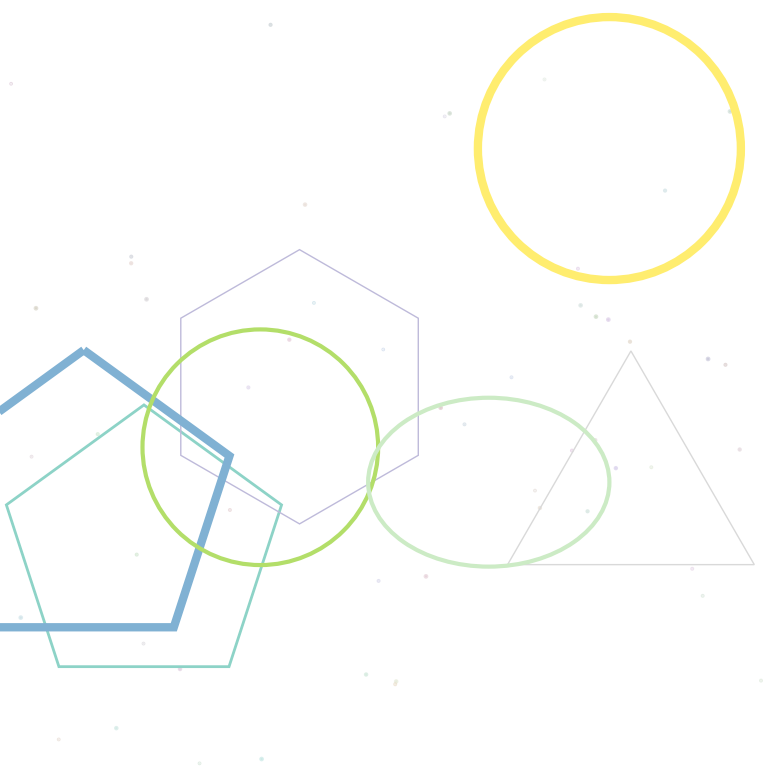[{"shape": "pentagon", "thickness": 1, "radius": 0.94, "center": [0.187, 0.286]}, {"shape": "hexagon", "thickness": 0.5, "radius": 0.89, "center": [0.389, 0.498]}, {"shape": "pentagon", "thickness": 3, "radius": 0.99, "center": [0.109, 0.346]}, {"shape": "circle", "thickness": 1.5, "radius": 0.77, "center": [0.338, 0.419]}, {"shape": "triangle", "thickness": 0.5, "radius": 0.92, "center": [0.819, 0.359]}, {"shape": "oval", "thickness": 1.5, "radius": 0.78, "center": [0.635, 0.374]}, {"shape": "circle", "thickness": 3, "radius": 0.85, "center": [0.791, 0.807]}]